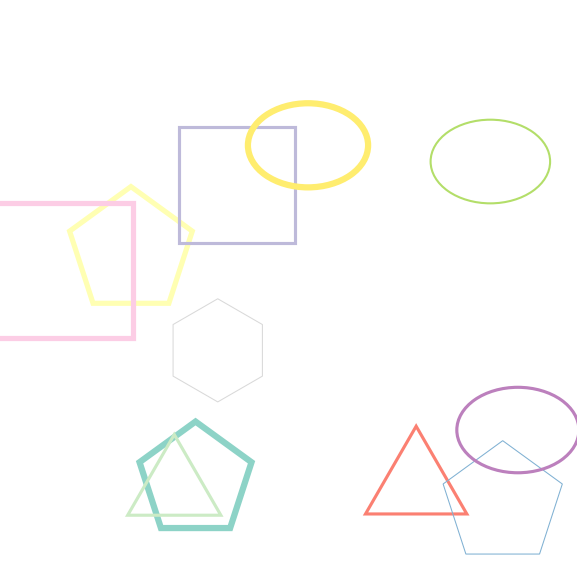[{"shape": "pentagon", "thickness": 3, "radius": 0.51, "center": [0.339, 0.167]}, {"shape": "pentagon", "thickness": 2.5, "radius": 0.56, "center": [0.227, 0.564]}, {"shape": "square", "thickness": 1.5, "radius": 0.5, "center": [0.41, 0.679]}, {"shape": "triangle", "thickness": 1.5, "radius": 0.51, "center": [0.721, 0.16]}, {"shape": "pentagon", "thickness": 0.5, "radius": 0.54, "center": [0.871, 0.128]}, {"shape": "oval", "thickness": 1, "radius": 0.52, "center": [0.849, 0.719]}, {"shape": "square", "thickness": 2.5, "radius": 0.58, "center": [0.114, 0.531]}, {"shape": "hexagon", "thickness": 0.5, "radius": 0.45, "center": [0.377, 0.392]}, {"shape": "oval", "thickness": 1.5, "radius": 0.53, "center": [0.897, 0.254]}, {"shape": "triangle", "thickness": 1.5, "radius": 0.47, "center": [0.302, 0.154]}, {"shape": "oval", "thickness": 3, "radius": 0.52, "center": [0.533, 0.748]}]